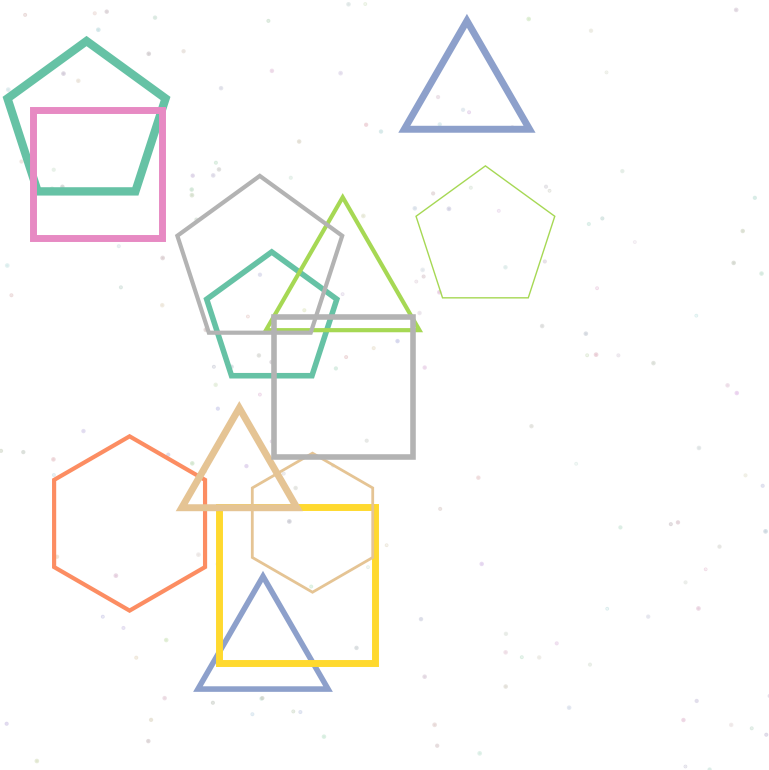[{"shape": "pentagon", "thickness": 3, "radius": 0.54, "center": [0.112, 0.839]}, {"shape": "pentagon", "thickness": 2, "radius": 0.44, "center": [0.353, 0.584]}, {"shape": "hexagon", "thickness": 1.5, "radius": 0.57, "center": [0.168, 0.32]}, {"shape": "triangle", "thickness": 2, "radius": 0.49, "center": [0.342, 0.154]}, {"shape": "triangle", "thickness": 2.5, "radius": 0.47, "center": [0.606, 0.879]}, {"shape": "square", "thickness": 2.5, "radius": 0.42, "center": [0.127, 0.774]}, {"shape": "pentagon", "thickness": 0.5, "radius": 0.47, "center": [0.63, 0.69]}, {"shape": "triangle", "thickness": 1.5, "radius": 0.58, "center": [0.445, 0.629]}, {"shape": "square", "thickness": 2.5, "radius": 0.5, "center": [0.386, 0.24]}, {"shape": "triangle", "thickness": 2.5, "radius": 0.43, "center": [0.311, 0.384]}, {"shape": "hexagon", "thickness": 1, "radius": 0.45, "center": [0.406, 0.321]}, {"shape": "pentagon", "thickness": 1.5, "radius": 0.56, "center": [0.337, 0.659]}, {"shape": "square", "thickness": 2, "radius": 0.45, "center": [0.446, 0.498]}]